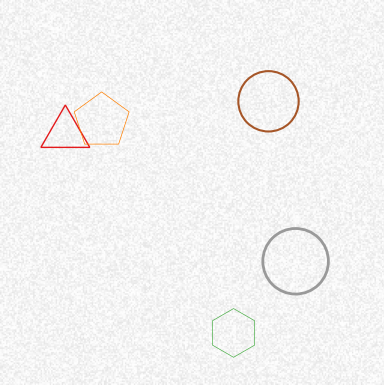[{"shape": "triangle", "thickness": 1, "radius": 0.37, "center": [0.17, 0.654]}, {"shape": "hexagon", "thickness": 0.5, "radius": 0.32, "center": [0.607, 0.135]}, {"shape": "pentagon", "thickness": 0.5, "radius": 0.37, "center": [0.264, 0.686]}, {"shape": "circle", "thickness": 1.5, "radius": 0.39, "center": [0.697, 0.737]}, {"shape": "circle", "thickness": 2, "radius": 0.43, "center": [0.768, 0.321]}]